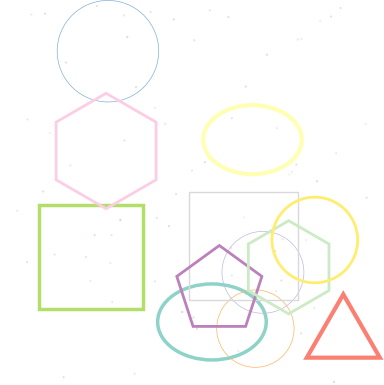[{"shape": "oval", "thickness": 2.5, "radius": 0.71, "center": [0.551, 0.164]}, {"shape": "oval", "thickness": 3, "radius": 0.64, "center": [0.656, 0.637]}, {"shape": "circle", "thickness": 0.5, "radius": 0.53, "center": [0.683, 0.293]}, {"shape": "triangle", "thickness": 3, "radius": 0.55, "center": [0.892, 0.126]}, {"shape": "circle", "thickness": 0.5, "radius": 0.66, "center": [0.28, 0.867]}, {"shape": "circle", "thickness": 0.5, "radius": 0.5, "center": [0.663, 0.146]}, {"shape": "square", "thickness": 2.5, "radius": 0.68, "center": [0.237, 0.333]}, {"shape": "hexagon", "thickness": 2, "radius": 0.75, "center": [0.276, 0.608]}, {"shape": "square", "thickness": 1, "radius": 0.71, "center": [0.632, 0.361]}, {"shape": "pentagon", "thickness": 2, "radius": 0.58, "center": [0.57, 0.246]}, {"shape": "hexagon", "thickness": 2, "radius": 0.6, "center": [0.75, 0.306]}, {"shape": "circle", "thickness": 2, "radius": 0.56, "center": [0.818, 0.377]}]